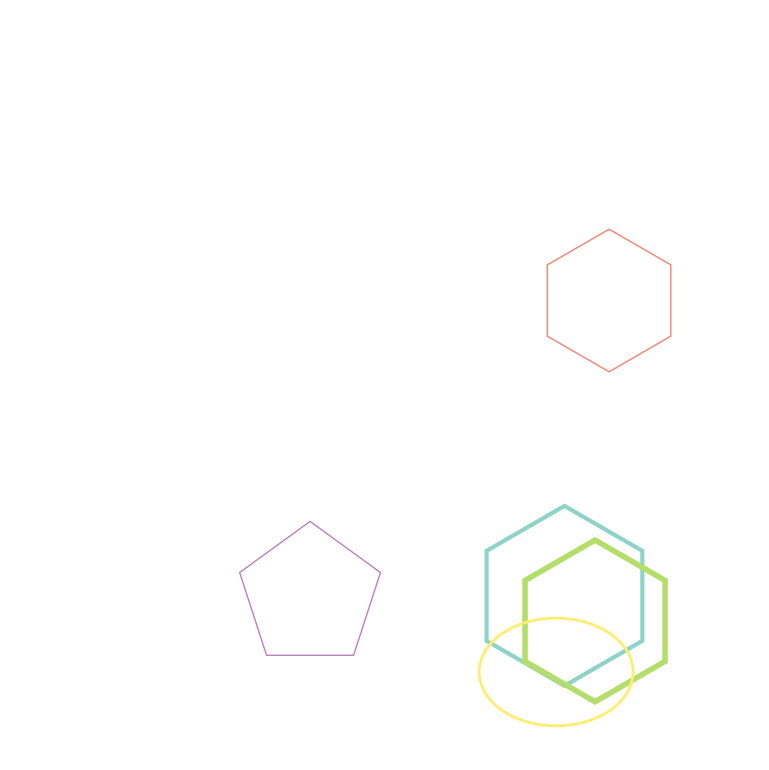[{"shape": "hexagon", "thickness": 1.5, "radius": 0.58, "center": [0.733, 0.226]}, {"shape": "hexagon", "thickness": 0.5, "radius": 0.46, "center": [0.791, 0.61]}, {"shape": "hexagon", "thickness": 2, "radius": 0.53, "center": [0.773, 0.194]}, {"shape": "pentagon", "thickness": 0.5, "radius": 0.48, "center": [0.403, 0.227]}, {"shape": "oval", "thickness": 1, "radius": 0.5, "center": [0.722, 0.127]}]